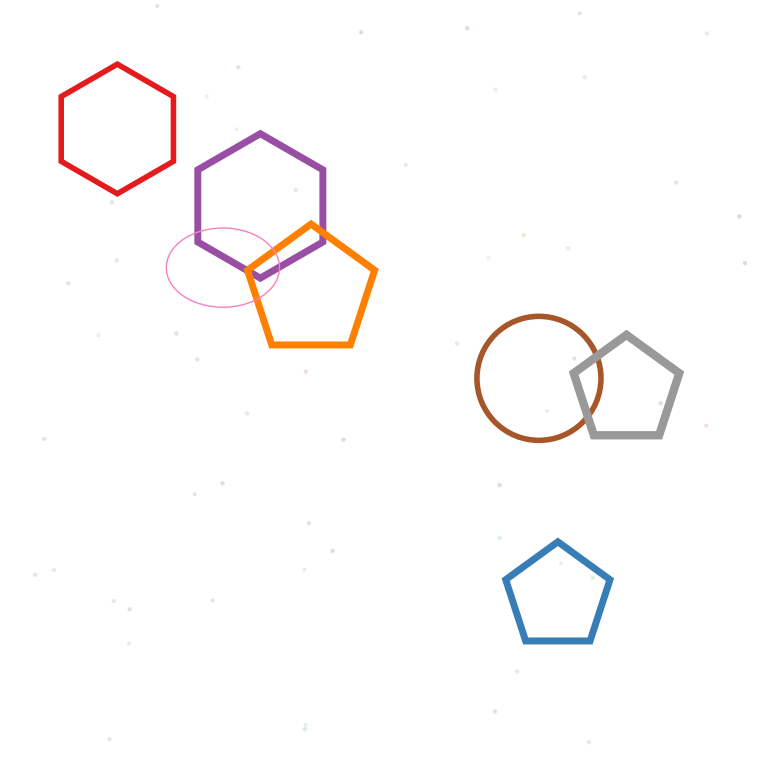[{"shape": "hexagon", "thickness": 2, "radius": 0.42, "center": [0.152, 0.833]}, {"shape": "pentagon", "thickness": 2.5, "radius": 0.36, "center": [0.724, 0.225]}, {"shape": "hexagon", "thickness": 2.5, "radius": 0.47, "center": [0.338, 0.733]}, {"shape": "pentagon", "thickness": 2.5, "radius": 0.43, "center": [0.404, 0.622]}, {"shape": "circle", "thickness": 2, "radius": 0.4, "center": [0.7, 0.509]}, {"shape": "oval", "thickness": 0.5, "radius": 0.37, "center": [0.289, 0.652]}, {"shape": "pentagon", "thickness": 3, "radius": 0.36, "center": [0.814, 0.493]}]